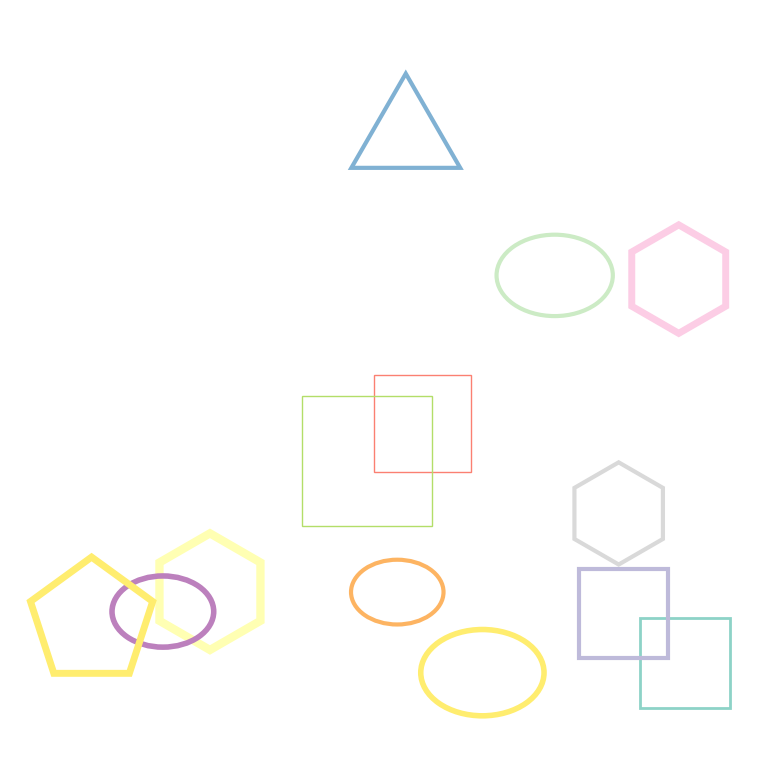[{"shape": "square", "thickness": 1, "radius": 0.29, "center": [0.89, 0.139]}, {"shape": "hexagon", "thickness": 3, "radius": 0.38, "center": [0.273, 0.232]}, {"shape": "square", "thickness": 1.5, "radius": 0.29, "center": [0.81, 0.204]}, {"shape": "square", "thickness": 0.5, "radius": 0.32, "center": [0.548, 0.45]}, {"shape": "triangle", "thickness": 1.5, "radius": 0.41, "center": [0.527, 0.823]}, {"shape": "oval", "thickness": 1.5, "radius": 0.3, "center": [0.516, 0.231]}, {"shape": "square", "thickness": 0.5, "radius": 0.42, "center": [0.477, 0.401]}, {"shape": "hexagon", "thickness": 2.5, "radius": 0.35, "center": [0.881, 0.638]}, {"shape": "hexagon", "thickness": 1.5, "radius": 0.33, "center": [0.803, 0.333]}, {"shape": "oval", "thickness": 2, "radius": 0.33, "center": [0.212, 0.206]}, {"shape": "oval", "thickness": 1.5, "radius": 0.38, "center": [0.72, 0.642]}, {"shape": "oval", "thickness": 2, "radius": 0.4, "center": [0.626, 0.126]}, {"shape": "pentagon", "thickness": 2.5, "radius": 0.42, "center": [0.119, 0.193]}]